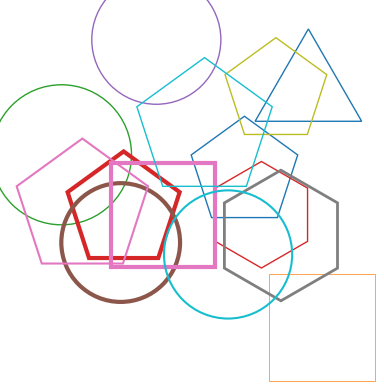[{"shape": "pentagon", "thickness": 1, "radius": 0.73, "center": [0.635, 0.553]}, {"shape": "triangle", "thickness": 1, "radius": 0.8, "center": [0.801, 0.765]}, {"shape": "square", "thickness": 0.5, "radius": 0.69, "center": [0.836, 0.149]}, {"shape": "circle", "thickness": 1, "radius": 0.91, "center": [0.16, 0.598]}, {"shape": "pentagon", "thickness": 3, "radius": 0.77, "center": [0.321, 0.454]}, {"shape": "hexagon", "thickness": 1, "radius": 0.69, "center": [0.679, 0.442]}, {"shape": "circle", "thickness": 1, "radius": 0.84, "center": [0.406, 0.897]}, {"shape": "circle", "thickness": 3, "radius": 0.77, "center": [0.313, 0.37]}, {"shape": "pentagon", "thickness": 1.5, "radius": 0.9, "center": [0.214, 0.461]}, {"shape": "square", "thickness": 3, "radius": 0.68, "center": [0.423, 0.442]}, {"shape": "hexagon", "thickness": 2, "radius": 0.85, "center": [0.73, 0.388]}, {"shape": "pentagon", "thickness": 1, "radius": 0.69, "center": [0.717, 0.763]}, {"shape": "circle", "thickness": 1.5, "radius": 0.83, "center": [0.592, 0.339]}, {"shape": "pentagon", "thickness": 1, "radius": 0.92, "center": [0.531, 0.666]}]